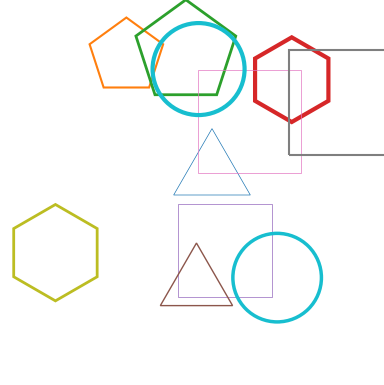[{"shape": "triangle", "thickness": 0.5, "radius": 0.57, "center": [0.551, 0.551]}, {"shape": "pentagon", "thickness": 1.5, "radius": 0.5, "center": [0.328, 0.854]}, {"shape": "pentagon", "thickness": 2, "radius": 0.68, "center": [0.483, 0.864]}, {"shape": "hexagon", "thickness": 3, "radius": 0.55, "center": [0.758, 0.793]}, {"shape": "square", "thickness": 0.5, "radius": 0.61, "center": [0.584, 0.35]}, {"shape": "triangle", "thickness": 1, "radius": 0.54, "center": [0.51, 0.26]}, {"shape": "square", "thickness": 0.5, "radius": 0.67, "center": [0.648, 0.685]}, {"shape": "square", "thickness": 1.5, "radius": 0.69, "center": [0.888, 0.734]}, {"shape": "hexagon", "thickness": 2, "radius": 0.63, "center": [0.144, 0.344]}, {"shape": "circle", "thickness": 2.5, "radius": 0.58, "center": [0.72, 0.279]}, {"shape": "circle", "thickness": 3, "radius": 0.6, "center": [0.516, 0.821]}]